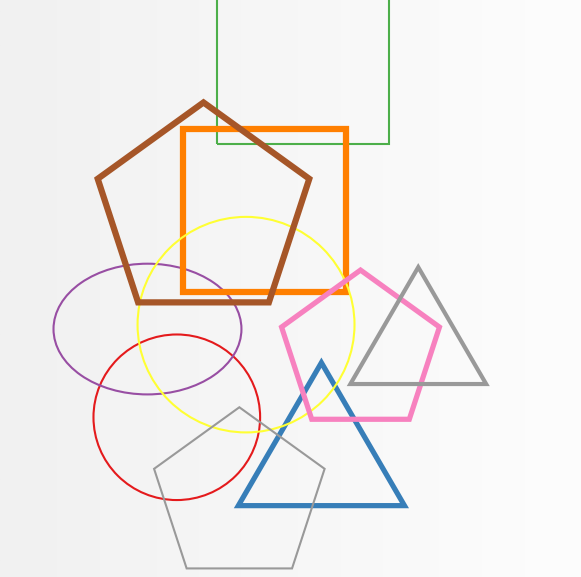[{"shape": "circle", "thickness": 1, "radius": 0.72, "center": [0.304, 0.277]}, {"shape": "triangle", "thickness": 2.5, "radius": 0.83, "center": [0.553, 0.206]}, {"shape": "square", "thickness": 1, "radius": 0.74, "center": [0.521, 0.897]}, {"shape": "oval", "thickness": 1, "radius": 0.81, "center": [0.254, 0.429]}, {"shape": "square", "thickness": 3, "radius": 0.71, "center": [0.455, 0.635]}, {"shape": "circle", "thickness": 1, "radius": 0.93, "center": [0.423, 0.437]}, {"shape": "pentagon", "thickness": 3, "radius": 0.96, "center": [0.35, 0.63]}, {"shape": "pentagon", "thickness": 2.5, "radius": 0.71, "center": [0.62, 0.389]}, {"shape": "triangle", "thickness": 2, "radius": 0.67, "center": [0.72, 0.402]}, {"shape": "pentagon", "thickness": 1, "radius": 0.77, "center": [0.412, 0.14]}]